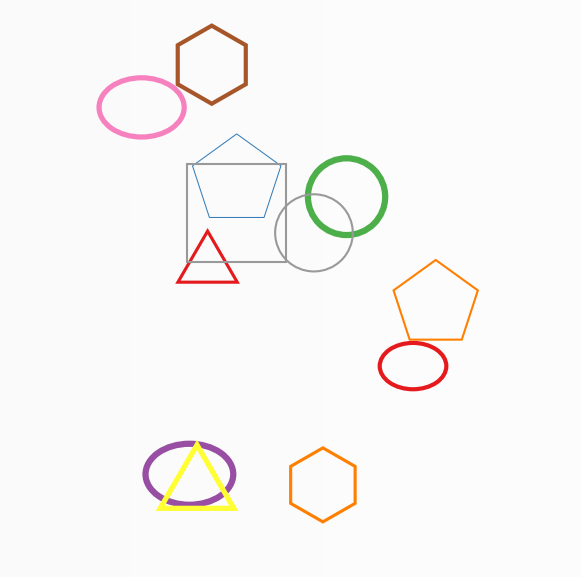[{"shape": "triangle", "thickness": 1.5, "radius": 0.29, "center": [0.357, 0.54]}, {"shape": "oval", "thickness": 2, "radius": 0.29, "center": [0.711, 0.365]}, {"shape": "pentagon", "thickness": 0.5, "radius": 0.4, "center": [0.407, 0.687]}, {"shape": "circle", "thickness": 3, "radius": 0.33, "center": [0.596, 0.659]}, {"shape": "oval", "thickness": 3, "radius": 0.38, "center": [0.326, 0.178]}, {"shape": "pentagon", "thickness": 1, "radius": 0.38, "center": [0.75, 0.473]}, {"shape": "hexagon", "thickness": 1.5, "radius": 0.32, "center": [0.556, 0.16]}, {"shape": "triangle", "thickness": 2.5, "radius": 0.37, "center": [0.339, 0.155]}, {"shape": "hexagon", "thickness": 2, "radius": 0.34, "center": [0.364, 0.887]}, {"shape": "oval", "thickness": 2.5, "radius": 0.37, "center": [0.244, 0.813]}, {"shape": "circle", "thickness": 1, "radius": 0.33, "center": [0.54, 0.596]}, {"shape": "square", "thickness": 1, "radius": 0.43, "center": [0.408, 0.63]}]